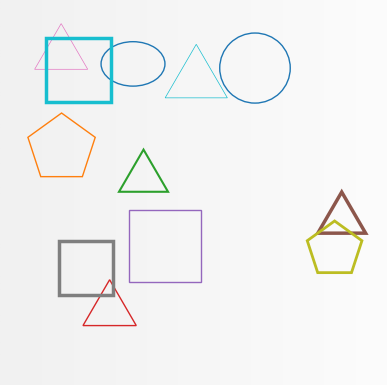[{"shape": "oval", "thickness": 1, "radius": 0.41, "center": [0.343, 0.834]}, {"shape": "circle", "thickness": 1, "radius": 0.45, "center": [0.658, 0.823]}, {"shape": "pentagon", "thickness": 1, "radius": 0.46, "center": [0.159, 0.615]}, {"shape": "triangle", "thickness": 1.5, "radius": 0.37, "center": [0.37, 0.538]}, {"shape": "triangle", "thickness": 1, "radius": 0.4, "center": [0.283, 0.194]}, {"shape": "square", "thickness": 1, "radius": 0.47, "center": [0.426, 0.361]}, {"shape": "triangle", "thickness": 2.5, "radius": 0.36, "center": [0.882, 0.43]}, {"shape": "triangle", "thickness": 0.5, "radius": 0.4, "center": [0.158, 0.86]}, {"shape": "square", "thickness": 2.5, "radius": 0.35, "center": [0.221, 0.303]}, {"shape": "pentagon", "thickness": 2, "radius": 0.37, "center": [0.863, 0.352]}, {"shape": "triangle", "thickness": 0.5, "radius": 0.46, "center": [0.506, 0.792]}, {"shape": "square", "thickness": 2.5, "radius": 0.42, "center": [0.202, 0.817]}]